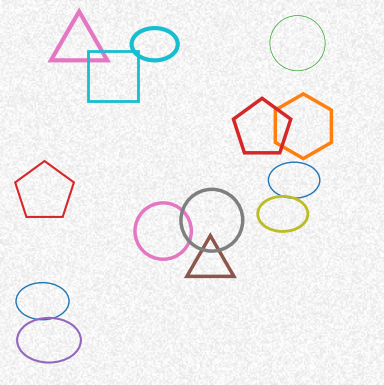[{"shape": "oval", "thickness": 1, "radius": 0.34, "center": [0.11, 0.218]}, {"shape": "oval", "thickness": 1, "radius": 0.33, "center": [0.764, 0.532]}, {"shape": "hexagon", "thickness": 2.5, "radius": 0.42, "center": [0.788, 0.672]}, {"shape": "circle", "thickness": 0.5, "radius": 0.36, "center": [0.773, 0.888]}, {"shape": "pentagon", "thickness": 2.5, "radius": 0.39, "center": [0.681, 0.666]}, {"shape": "pentagon", "thickness": 1.5, "radius": 0.4, "center": [0.116, 0.501]}, {"shape": "oval", "thickness": 1.5, "radius": 0.41, "center": [0.127, 0.116]}, {"shape": "triangle", "thickness": 2.5, "radius": 0.35, "center": [0.546, 0.317]}, {"shape": "triangle", "thickness": 3, "radius": 0.42, "center": [0.206, 0.886]}, {"shape": "circle", "thickness": 2.5, "radius": 0.37, "center": [0.424, 0.4]}, {"shape": "circle", "thickness": 2.5, "radius": 0.4, "center": [0.55, 0.428]}, {"shape": "oval", "thickness": 2, "radius": 0.33, "center": [0.735, 0.444]}, {"shape": "square", "thickness": 2, "radius": 0.32, "center": [0.293, 0.803]}, {"shape": "oval", "thickness": 3, "radius": 0.3, "center": [0.402, 0.885]}]